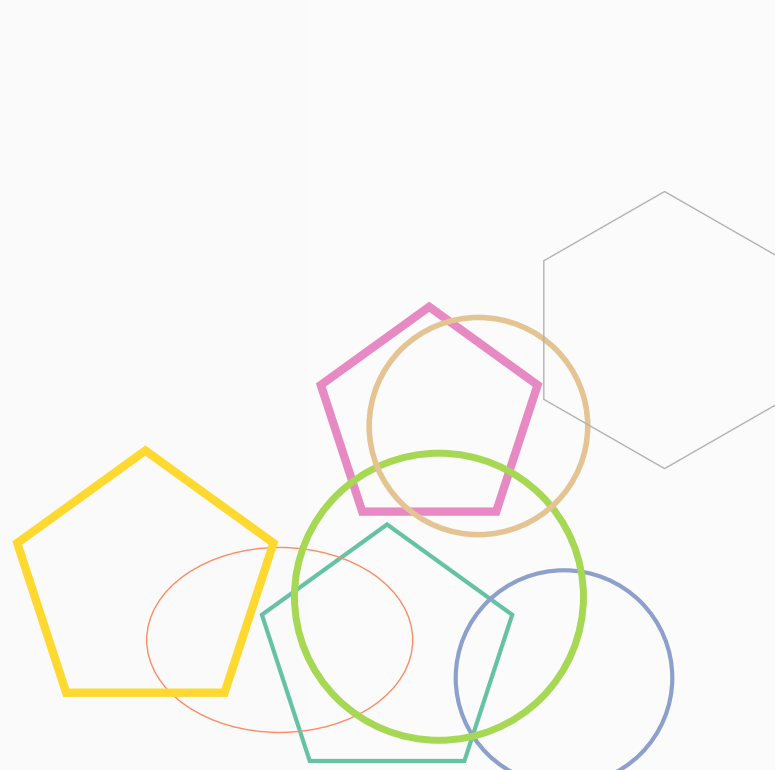[{"shape": "pentagon", "thickness": 1.5, "radius": 0.85, "center": [0.499, 0.149]}, {"shape": "oval", "thickness": 0.5, "radius": 0.86, "center": [0.361, 0.169]}, {"shape": "circle", "thickness": 1.5, "radius": 0.7, "center": [0.728, 0.12]}, {"shape": "pentagon", "thickness": 3, "radius": 0.74, "center": [0.554, 0.455]}, {"shape": "circle", "thickness": 2.5, "radius": 0.93, "center": [0.566, 0.225]}, {"shape": "pentagon", "thickness": 3, "radius": 0.87, "center": [0.188, 0.241]}, {"shape": "circle", "thickness": 2, "radius": 0.71, "center": [0.617, 0.447]}, {"shape": "hexagon", "thickness": 0.5, "radius": 0.9, "center": [0.858, 0.571]}]